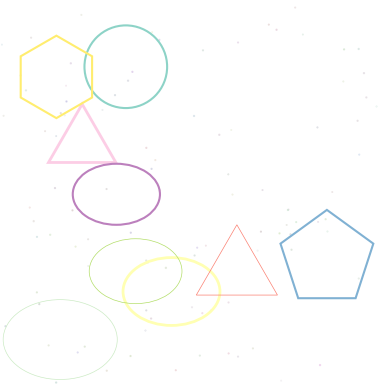[{"shape": "circle", "thickness": 1.5, "radius": 0.54, "center": [0.327, 0.827]}, {"shape": "oval", "thickness": 2, "radius": 0.63, "center": [0.445, 0.243]}, {"shape": "triangle", "thickness": 0.5, "radius": 0.61, "center": [0.615, 0.294]}, {"shape": "pentagon", "thickness": 1.5, "radius": 0.63, "center": [0.849, 0.328]}, {"shape": "oval", "thickness": 0.5, "radius": 0.6, "center": [0.352, 0.296]}, {"shape": "triangle", "thickness": 2, "radius": 0.51, "center": [0.213, 0.628]}, {"shape": "oval", "thickness": 1.5, "radius": 0.57, "center": [0.302, 0.495]}, {"shape": "oval", "thickness": 0.5, "radius": 0.74, "center": [0.156, 0.118]}, {"shape": "hexagon", "thickness": 1.5, "radius": 0.54, "center": [0.146, 0.8]}]